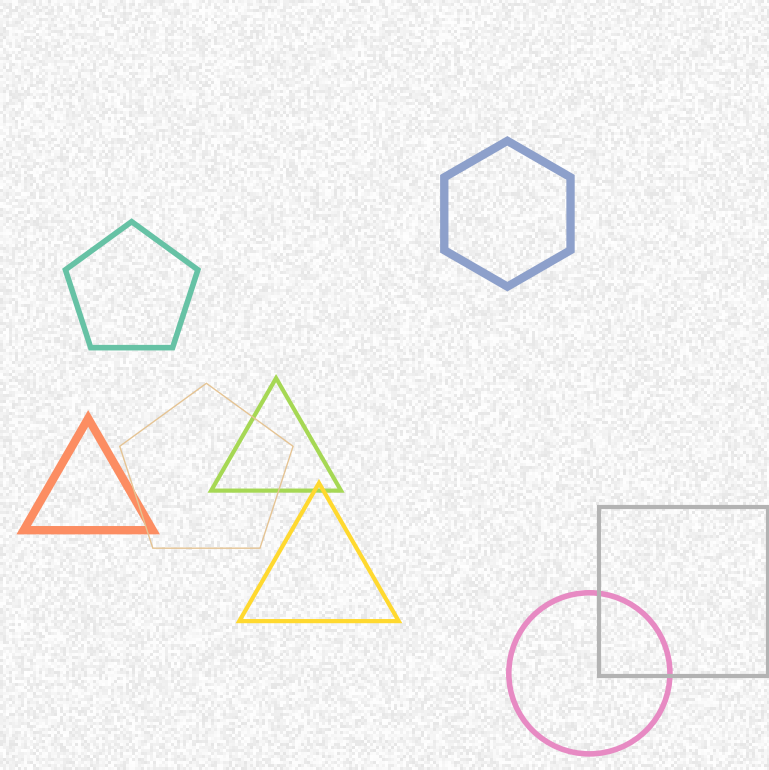[{"shape": "pentagon", "thickness": 2, "radius": 0.45, "center": [0.171, 0.622]}, {"shape": "triangle", "thickness": 3, "radius": 0.48, "center": [0.115, 0.36]}, {"shape": "hexagon", "thickness": 3, "radius": 0.47, "center": [0.659, 0.722]}, {"shape": "circle", "thickness": 2, "radius": 0.52, "center": [0.765, 0.126]}, {"shape": "triangle", "thickness": 1.5, "radius": 0.49, "center": [0.359, 0.412]}, {"shape": "triangle", "thickness": 1.5, "radius": 0.6, "center": [0.414, 0.253]}, {"shape": "pentagon", "thickness": 0.5, "radius": 0.59, "center": [0.268, 0.384]}, {"shape": "square", "thickness": 1.5, "radius": 0.55, "center": [0.888, 0.232]}]